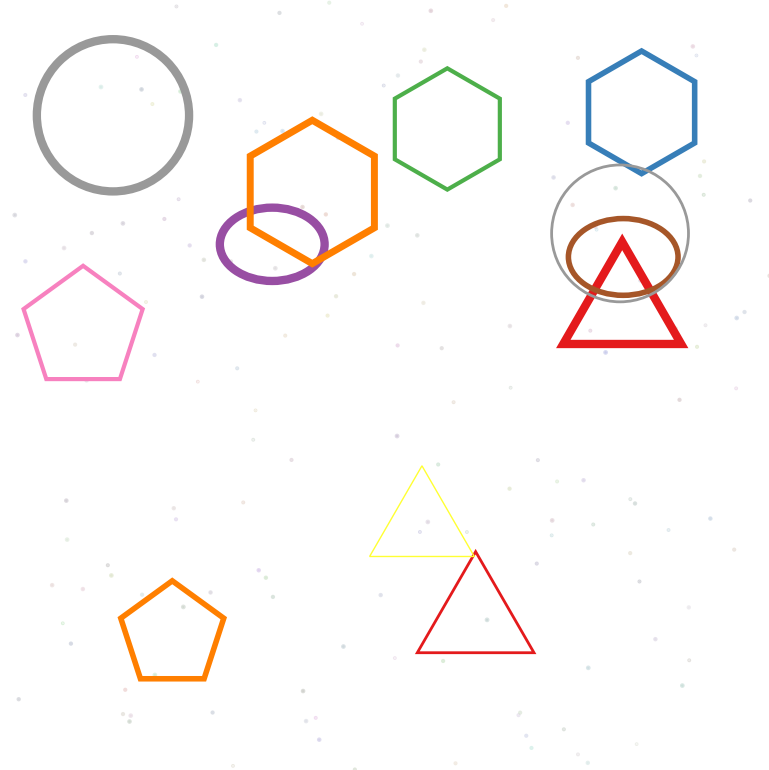[{"shape": "triangle", "thickness": 1, "radius": 0.44, "center": [0.618, 0.196]}, {"shape": "triangle", "thickness": 3, "radius": 0.44, "center": [0.808, 0.597]}, {"shape": "hexagon", "thickness": 2, "radius": 0.4, "center": [0.833, 0.854]}, {"shape": "hexagon", "thickness": 1.5, "radius": 0.39, "center": [0.581, 0.833]}, {"shape": "oval", "thickness": 3, "radius": 0.34, "center": [0.354, 0.683]}, {"shape": "pentagon", "thickness": 2, "radius": 0.35, "center": [0.224, 0.175]}, {"shape": "hexagon", "thickness": 2.5, "radius": 0.47, "center": [0.406, 0.751]}, {"shape": "triangle", "thickness": 0.5, "radius": 0.39, "center": [0.548, 0.317]}, {"shape": "oval", "thickness": 2, "radius": 0.36, "center": [0.809, 0.666]}, {"shape": "pentagon", "thickness": 1.5, "radius": 0.41, "center": [0.108, 0.573]}, {"shape": "circle", "thickness": 1, "radius": 0.44, "center": [0.805, 0.697]}, {"shape": "circle", "thickness": 3, "radius": 0.49, "center": [0.147, 0.85]}]